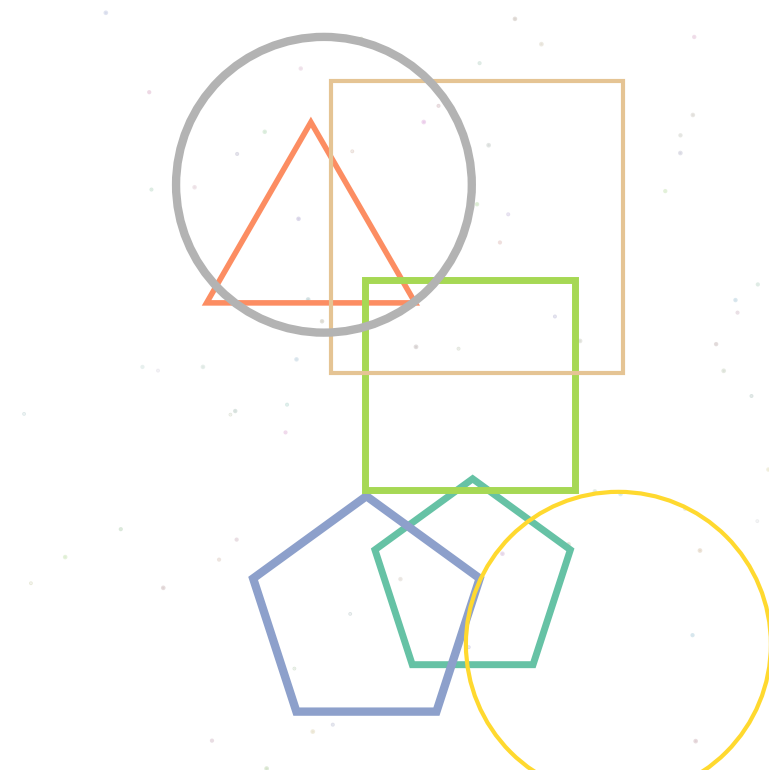[{"shape": "pentagon", "thickness": 2.5, "radius": 0.67, "center": [0.614, 0.245]}, {"shape": "triangle", "thickness": 2, "radius": 0.78, "center": [0.404, 0.685]}, {"shape": "pentagon", "thickness": 3, "radius": 0.77, "center": [0.476, 0.201]}, {"shape": "square", "thickness": 2.5, "radius": 0.68, "center": [0.611, 0.5]}, {"shape": "circle", "thickness": 1.5, "radius": 0.99, "center": [0.803, 0.163]}, {"shape": "square", "thickness": 1.5, "radius": 0.95, "center": [0.619, 0.705]}, {"shape": "circle", "thickness": 3, "radius": 0.96, "center": [0.421, 0.76]}]